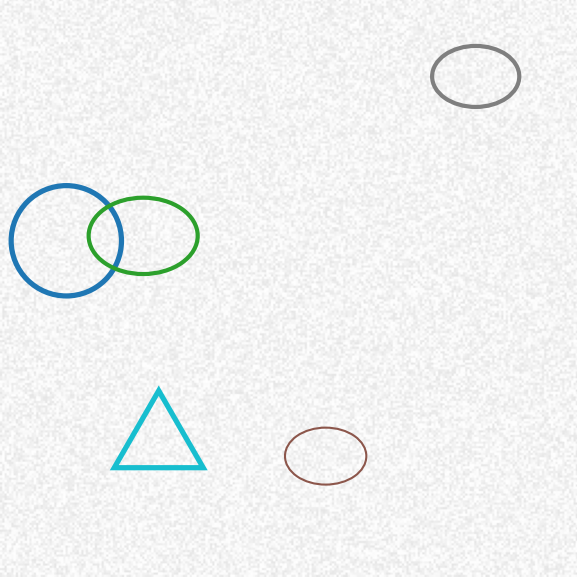[{"shape": "circle", "thickness": 2.5, "radius": 0.48, "center": [0.115, 0.582]}, {"shape": "oval", "thickness": 2, "radius": 0.47, "center": [0.248, 0.591]}, {"shape": "oval", "thickness": 1, "radius": 0.35, "center": [0.564, 0.209]}, {"shape": "oval", "thickness": 2, "radius": 0.38, "center": [0.824, 0.867]}, {"shape": "triangle", "thickness": 2.5, "radius": 0.44, "center": [0.275, 0.234]}]